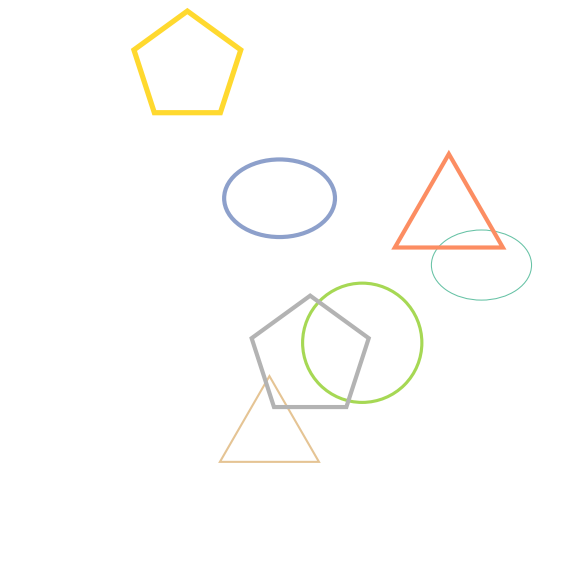[{"shape": "oval", "thickness": 0.5, "radius": 0.43, "center": [0.834, 0.54]}, {"shape": "triangle", "thickness": 2, "radius": 0.54, "center": [0.777, 0.625]}, {"shape": "oval", "thickness": 2, "radius": 0.48, "center": [0.484, 0.656]}, {"shape": "circle", "thickness": 1.5, "radius": 0.52, "center": [0.627, 0.406]}, {"shape": "pentagon", "thickness": 2.5, "radius": 0.49, "center": [0.324, 0.883]}, {"shape": "triangle", "thickness": 1, "radius": 0.49, "center": [0.467, 0.249]}, {"shape": "pentagon", "thickness": 2, "radius": 0.53, "center": [0.537, 0.381]}]